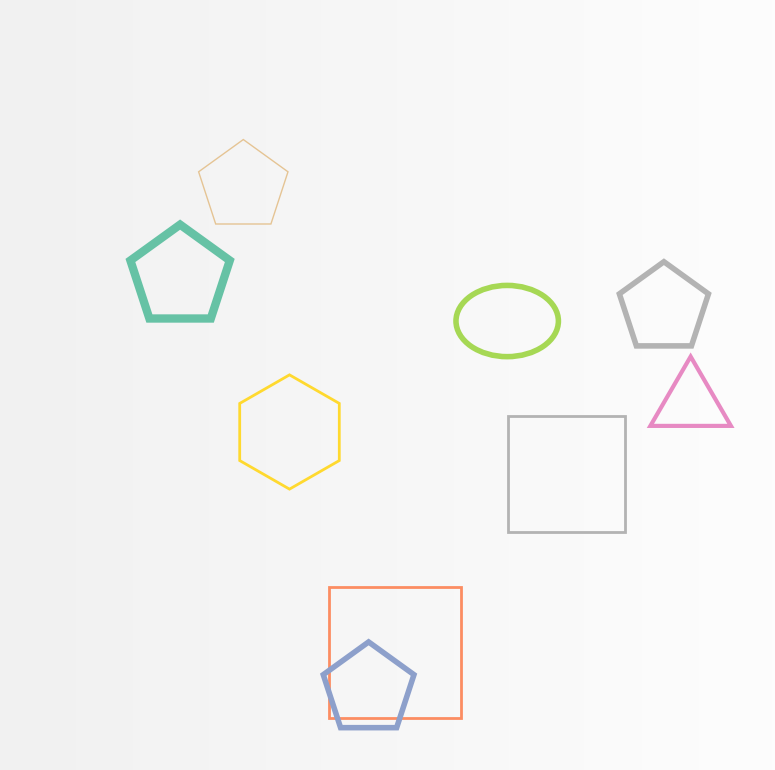[{"shape": "pentagon", "thickness": 3, "radius": 0.34, "center": [0.232, 0.641]}, {"shape": "square", "thickness": 1, "radius": 0.42, "center": [0.51, 0.152]}, {"shape": "pentagon", "thickness": 2, "radius": 0.31, "center": [0.476, 0.105]}, {"shape": "triangle", "thickness": 1.5, "radius": 0.3, "center": [0.891, 0.477]}, {"shape": "oval", "thickness": 2, "radius": 0.33, "center": [0.654, 0.583]}, {"shape": "hexagon", "thickness": 1, "radius": 0.37, "center": [0.374, 0.439]}, {"shape": "pentagon", "thickness": 0.5, "radius": 0.3, "center": [0.314, 0.758]}, {"shape": "pentagon", "thickness": 2, "radius": 0.3, "center": [0.857, 0.6]}, {"shape": "square", "thickness": 1, "radius": 0.38, "center": [0.731, 0.384]}]